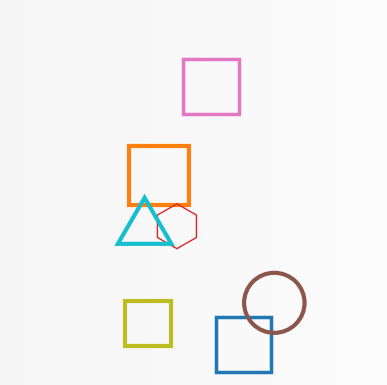[{"shape": "square", "thickness": 2.5, "radius": 0.35, "center": [0.629, 0.106]}, {"shape": "square", "thickness": 3, "radius": 0.39, "center": [0.41, 0.544]}, {"shape": "hexagon", "thickness": 1, "radius": 0.29, "center": [0.457, 0.412]}, {"shape": "circle", "thickness": 3, "radius": 0.39, "center": [0.708, 0.213]}, {"shape": "square", "thickness": 2.5, "radius": 0.36, "center": [0.544, 0.776]}, {"shape": "square", "thickness": 3, "radius": 0.29, "center": [0.383, 0.16]}, {"shape": "triangle", "thickness": 3, "radius": 0.4, "center": [0.373, 0.407]}]